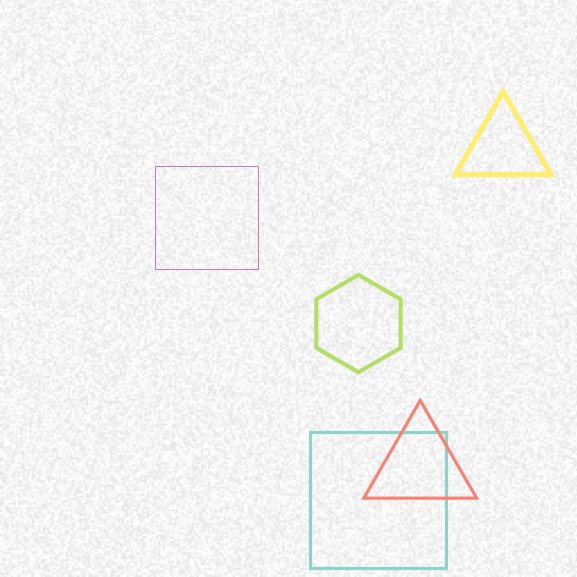[{"shape": "square", "thickness": 1.5, "radius": 0.59, "center": [0.655, 0.133]}, {"shape": "triangle", "thickness": 1.5, "radius": 0.56, "center": [0.728, 0.193]}, {"shape": "hexagon", "thickness": 2, "radius": 0.42, "center": [0.621, 0.439]}, {"shape": "square", "thickness": 0.5, "radius": 0.45, "center": [0.358, 0.622]}, {"shape": "triangle", "thickness": 2.5, "radius": 0.48, "center": [0.871, 0.745]}]